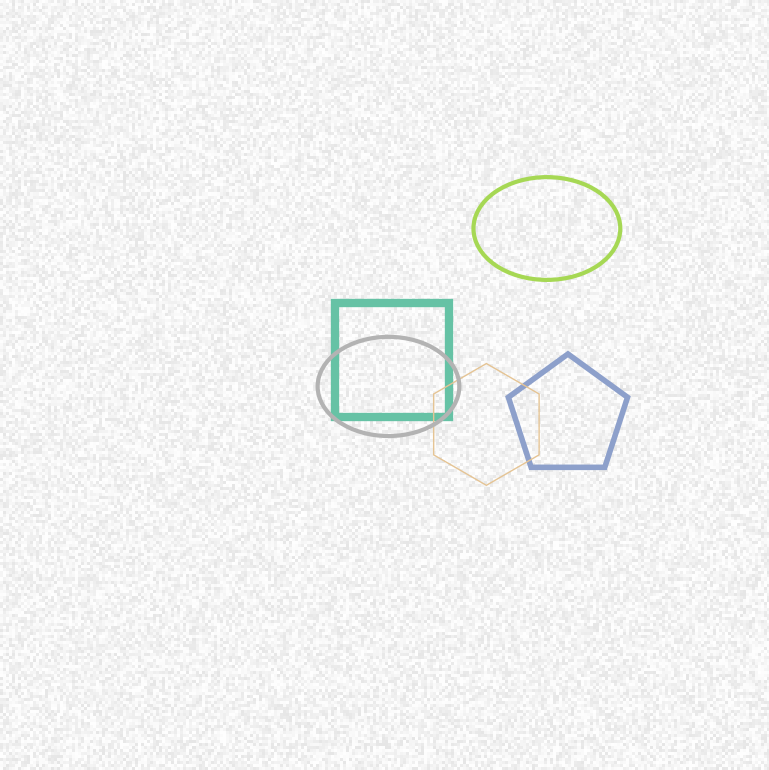[{"shape": "square", "thickness": 3, "radius": 0.37, "center": [0.509, 0.533]}, {"shape": "pentagon", "thickness": 2, "radius": 0.41, "center": [0.738, 0.459]}, {"shape": "oval", "thickness": 1.5, "radius": 0.48, "center": [0.71, 0.703]}, {"shape": "hexagon", "thickness": 0.5, "radius": 0.4, "center": [0.632, 0.449]}, {"shape": "oval", "thickness": 1.5, "radius": 0.46, "center": [0.505, 0.498]}]